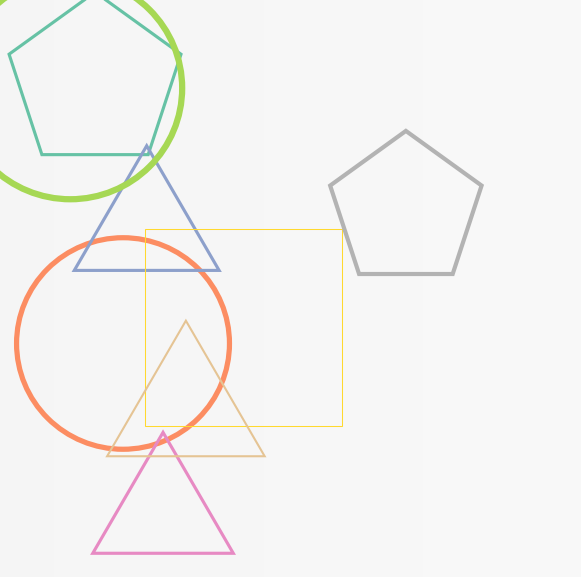[{"shape": "pentagon", "thickness": 1.5, "radius": 0.78, "center": [0.164, 0.857]}, {"shape": "circle", "thickness": 2.5, "radius": 0.92, "center": [0.212, 0.404]}, {"shape": "triangle", "thickness": 1.5, "radius": 0.72, "center": [0.252, 0.603]}, {"shape": "triangle", "thickness": 1.5, "radius": 0.7, "center": [0.28, 0.111]}, {"shape": "circle", "thickness": 3, "radius": 0.96, "center": [0.121, 0.847]}, {"shape": "square", "thickness": 0.5, "radius": 0.85, "center": [0.419, 0.432]}, {"shape": "triangle", "thickness": 1, "radius": 0.78, "center": [0.32, 0.287]}, {"shape": "pentagon", "thickness": 2, "radius": 0.68, "center": [0.698, 0.635]}]